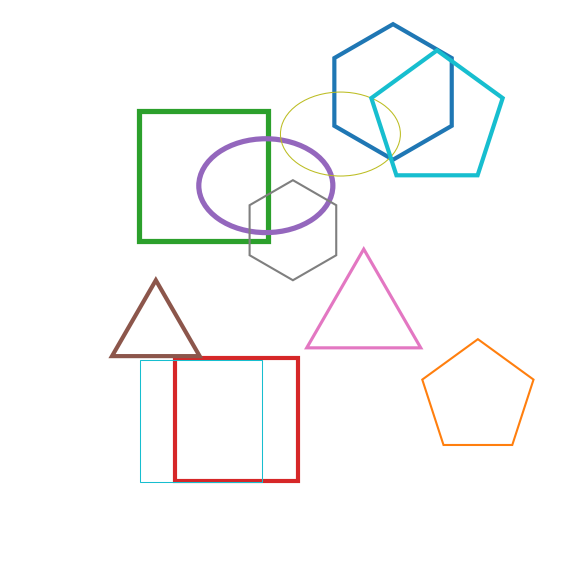[{"shape": "hexagon", "thickness": 2, "radius": 0.59, "center": [0.681, 0.84]}, {"shape": "pentagon", "thickness": 1, "radius": 0.51, "center": [0.828, 0.311]}, {"shape": "square", "thickness": 2.5, "radius": 0.56, "center": [0.352, 0.694]}, {"shape": "square", "thickness": 2, "radius": 0.53, "center": [0.41, 0.273]}, {"shape": "oval", "thickness": 2.5, "radius": 0.58, "center": [0.46, 0.678]}, {"shape": "triangle", "thickness": 2, "radius": 0.44, "center": [0.27, 0.426]}, {"shape": "triangle", "thickness": 1.5, "radius": 0.57, "center": [0.63, 0.454]}, {"shape": "hexagon", "thickness": 1, "radius": 0.43, "center": [0.507, 0.6]}, {"shape": "oval", "thickness": 0.5, "radius": 0.52, "center": [0.589, 0.767]}, {"shape": "square", "thickness": 0.5, "radius": 0.53, "center": [0.348, 0.27]}, {"shape": "pentagon", "thickness": 2, "radius": 0.6, "center": [0.757, 0.792]}]